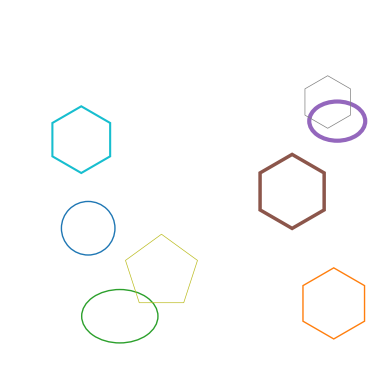[{"shape": "circle", "thickness": 1, "radius": 0.35, "center": [0.229, 0.407]}, {"shape": "hexagon", "thickness": 1, "radius": 0.46, "center": [0.867, 0.212]}, {"shape": "oval", "thickness": 1, "radius": 0.5, "center": [0.311, 0.179]}, {"shape": "oval", "thickness": 3, "radius": 0.36, "center": [0.876, 0.685]}, {"shape": "hexagon", "thickness": 2.5, "radius": 0.48, "center": [0.759, 0.503]}, {"shape": "hexagon", "thickness": 0.5, "radius": 0.34, "center": [0.851, 0.735]}, {"shape": "pentagon", "thickness": 0.5, "radius": 0.49, "center": [0.419, 0.293]}, {"shape": "hexagon", "thickness": 1.5, "radius": 0.43, "center": [0.211, 0.637]}]